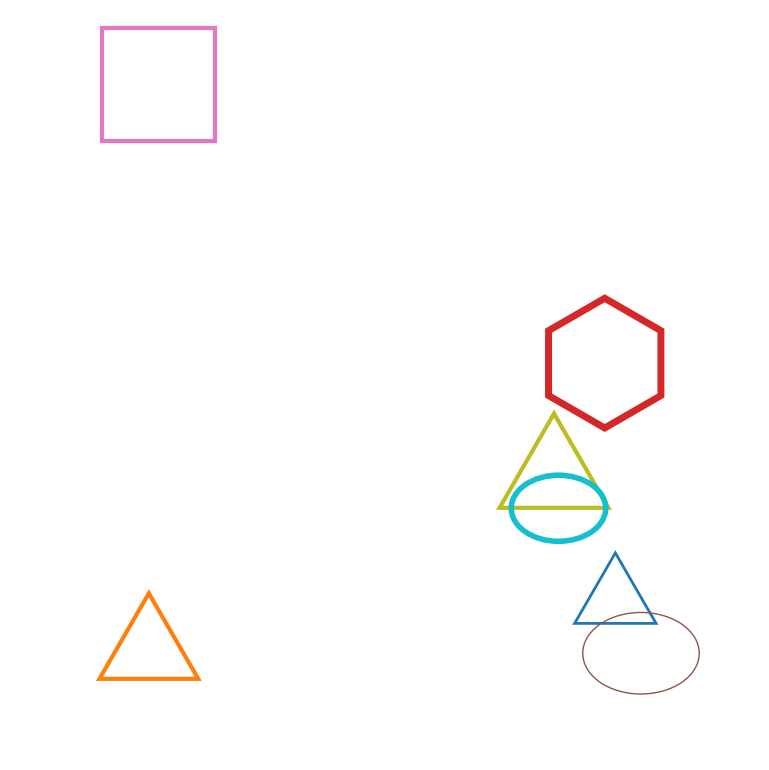[{"shape": "triangle", "thickness": 1, "radius": 0.31, "center": [0.799, 0.221]}, {"shape": "triangle", "thickness": 1.5, "radius": 0.37, "center": [0.193, 0.155]}, {"shape": "hexagon", "thickness": 2.5, "radius": 0.42, "center": [0.785, 0.528]}, {"shape": "oval", "thickness": 0.5, "radius": 0.38, "center": [0.832, 0.152]}, {"shape": "square", "thickness": 1.5, "radius": 0.36, "center": [0.206, 0.89]}, {"shape": "triangle", "thickness": 1.5, "radius": 0.41, "center": [0.719, 0.381]}, {"shape": "oval", "thickness": 2, "radius": 0.31, "center": [0.725, 0.34]}]